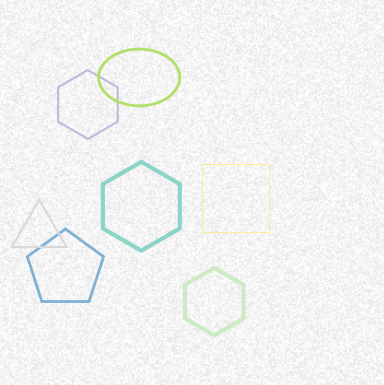[{"shape": "hexagon", "thickness": 3, "radius": 0.58, "center": [0.367, 0.464]}, {"shape": "hexagon", "thickness": 1.5, "radius": 0.45, "center": [0.228, 0.729]}, {"shape": "pentagon", "thickness": 2, "radius": 0.52, "center": [0.17, 0.301]}, {"shape": "oval", "thickness": 2, "radius": 0.53, "center": [0.362, 0.799]}, {"shape": "triangle", "thickness": 1.5, "radius": 0.41, "center": [0.102, 0.399]}, {"shape": "hexagon", "thickness": 3, "radius": 0.44, "center": [0.557, 0.217]}, {"shape": "square", "thickness": 0.5, "radius": 0.44, "center": [0.612, 0.486]}]